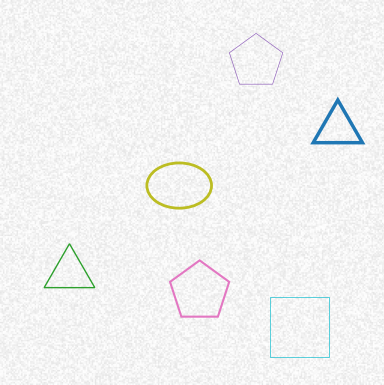[{"shape": "triangle", "thickness": 2.5, "radius": 0.37, "center": [0.877, 0.666]}, {"shape": "triangle", "thickness": 1, "radius": 0.38, "center": [0.18, 0.291]}, {"shape": "pentagon", "thickness": 0.5, "radius": 0.36, "center": [0.665, 0.84]}, {"shape": "pentagon", "thickness": 1.5, "radius": 0.4, "center": [0.518, 0.243]}, {"shape": "oval", "thickness": 2, "radius": 0.42, "center": [0.465, 0.518]}, {"shape": "square", "thickness": 0.5, "radius": 0.39, "center": [0.779, 0.151]}]